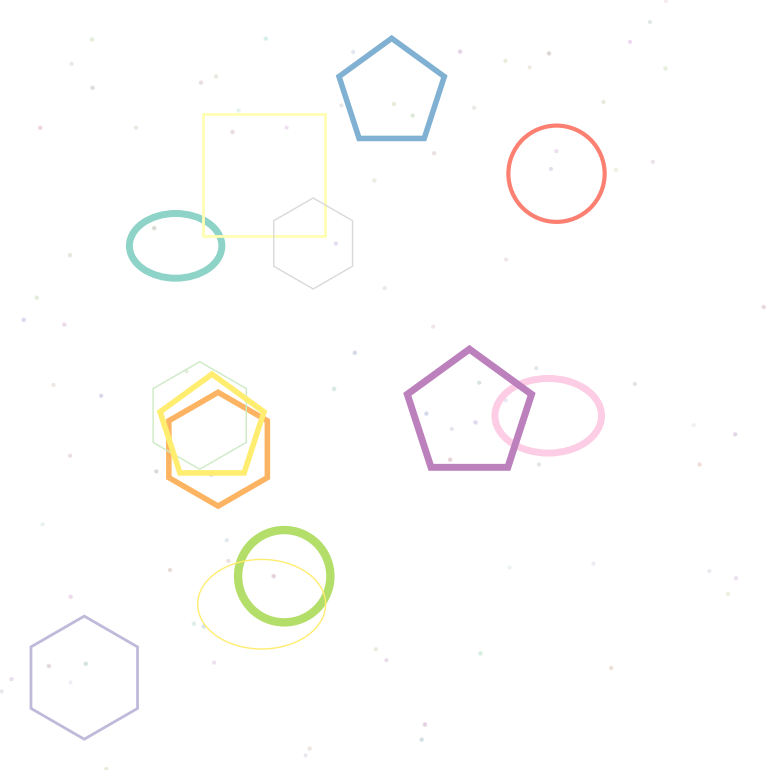[{"shape": "oval", "thickness": 2.5, "radius": 0.3, "center": [0.228, 0.681]}, {"shape": "square", "thickness": 1, "radius": 0.4, "center": [0.343, 0.773]}, {"shape": "hexagon", "thickness": 1, "radius": 0.4, "center": [0.109, 0.12]}, {"shape": "circle", "thickness": 1.5, "radius": 0.31, "center": [0.723, 0.774]}, {"shape": "pentagon", "thickness": 2, "radius": 0.36, "center": [0.509, 0.878]}, {"shape": "hexagon", "thickness": 2, "radius": 0.37, "center": [0.283, 0.417]}, {"shape": "circle", "thickness": 3, "radius": 0.3, "center": [0.369, 0.252]}, {"shape": "oval", "thickness": 2.5, "radius": 0.35, "center": [0.712, 0.46]}, {"shape": "hexagon", "thickness": 0.5, "radius": 0.3, "center": [0.407, 0.684]}, {"shape": "pentagon", "thickness": 2.5, "radius": 0.42, "center": [0.61, 0.462]}, {"shape": "hexagon", "thickness": 0.5, "radius": 0.35, "center": [0.259, 0.46]}, {"shape": "oval", "thickness": 0.5, "radius": 0.42, "center": [0.34, 0.215]}, {"shape": "pentagon", "thickness": 2, "radius": 0.35, "center": [0.275, 0.443]}]